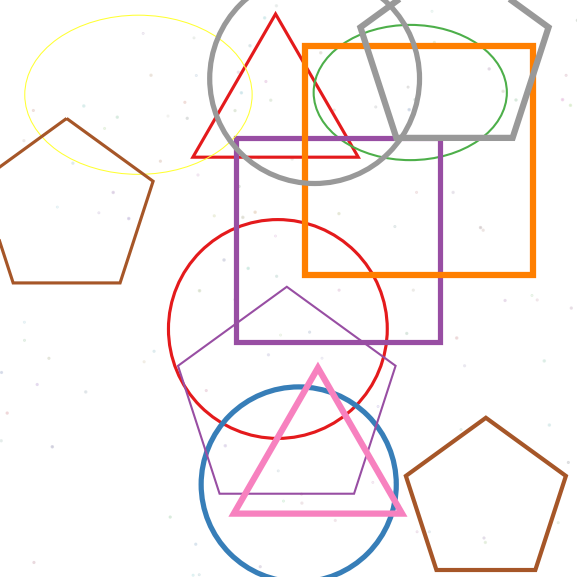[{"shape": "circle", "thickness": 1.5, "radius": 0.95, "center": [0.481, 0.429]}, {"shape": "triangle", "thickness": 1.5, "radius": 0.83, "center": [0.477, 0.81]}, {"shape": "circle", "thickness": 2.5, "radius": 0.84, "center": [0.517, 0.16]}, {"shape": "oval", "thickness": 1, "radius": 0.84, "center": [0.71, 0.839]}, {"shape": "square", "thickness": 2.5, "radius": 0.89, "center": [0.586, 0.583]}, {"shape": "pentagon", "thickness": 1, "radius": 0.99, "center": [0.497, 0.304]}, {"shape": "square", "thickness": 3, "radius": 0.99, "center": [0.726, 0.721]}, {"shape": "oval", "thickness": 0.5, "radius": 0.98, "center": [0.24, 0.835]}, {"shape": "pentagon", "thickness": 2, "radius": 0.73, "center": [0.841, 0.13]}, {"shape": "pentagon", "thickness": 1.5, "radius": 0.79, "center": [0.115, 0.637]}, {"shape": "triangle", "thickness": 3, "radius": 0.84, "center": [0.551, 0.194]}, {"shape": "pentagon", "thickness": 3, "radius": 0.86, "center": [0.787, 0.899]}, {"shape": "circle", "thickness": 2.5, "radius": 0.91, "center": [0.545, 0.863]}]